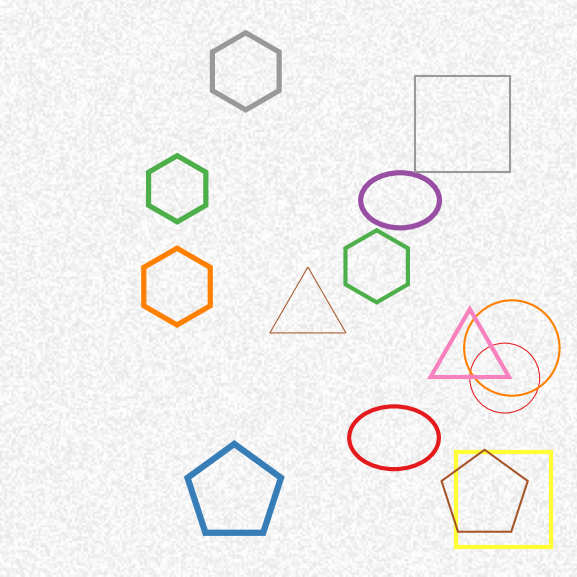[{"shape": "circle", "thickness": 0.5, "radius": 0.3, "center": [0.874, 0.344]}, {"shape": "oval", "thickness": 2, "radius": 0.39, "center": [0.682, 0.241]}, {"shape": "pentagon", "thickness": 3, "radius": 0.43, "center": [0.406, 0.145]}, {"shape": "hexagon", "thickness": 2.5, "radius": 0.29, "center": [0.307, 0.672]}, {"shape": "hexagon", "thickness": 2, "radius": 0.31, "center": [0.652, 0.538]}, {"shape": "oval", "thickness": 2.5, "radius": 0.34, "center": [0.693, 0.652]}, {"shape": "hexagon", "thickness": 2.5, "radius": 0.33, "center": [0.307, 0.503]}, {"shape": "circle", "thickness": 1, "radius": 0.41, "center": [0.886, 0.397]}, {"shape": "square", "thickness": 2, "radius": 0.41, "center": [0.872, 0.134]}, {"shape": "pentagon", "thickness": 1, "radius": 0.39, "center": [0.839, 0.142]}, {"shape": "triangle", "thickness": 0.5, "radius": 0.38, "center": [0.533, 0.461]}, {"shape": "triangle", "thickness": 2, "radius": 0.39, "center": [0.814, 0.385]}, {"shape": "square", "thickness": 1, "radius": 0.41, "center": [0.801, 0.784]}, {"shape": "hexagon", "thickness": 2.5, "radius": 0.33, "center": [0.426, 0.876]}]